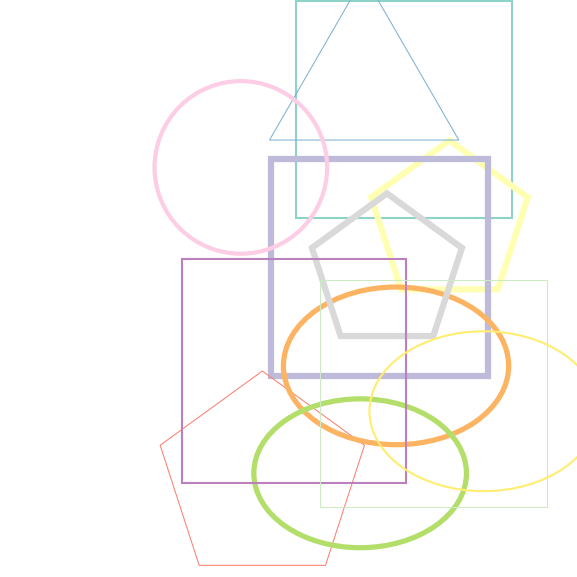[{"shape": "square", "thickness": 1, "radius": 0.94, "center": [0.7, 0.81]}, {"shape": "pentagon", "thickness": 3, "radius": 0.71, "center": [0.778, 0.613]}, {"shape": "square", "thickness": 3, "radius": 0.94, "center": [0.657, 0.536]}, {"shape": "pentagon", "thickness": 0.5, "radius": 0.93, "center": [0.454, 0.171]}, {"shape": "triangle", "thickness": 0.5, "radius": 0.95, "center": [0.631, 0.851]}, {"shape": "oval", "thickness": 2.5, "radius": 0.98, "center": [0.686, 0.366]}, {"shape": "oval", "thickness": 2.5, "radius": 0.92, "center": [0.624, 0.18]}, {"shape": "circle", "thickness": 2, "radius": 0.75, "center": [0.417, 0.709]}, {"shape": "pentagon", "thickness": 3, "radius": 0.68, "center": [0.67, 0.528]}, {"shape": "square", "thickness": 1, "radius": 0.97, "center": [0.509, 0.357]}, {"shape": "square", "thickness": 0.5, "radius": 0.98, "center": [0.751, 0.317]}, {"shape": "oval", "thickness": 1, "radius": 0.99, "center": [0.837, 0.287]}]